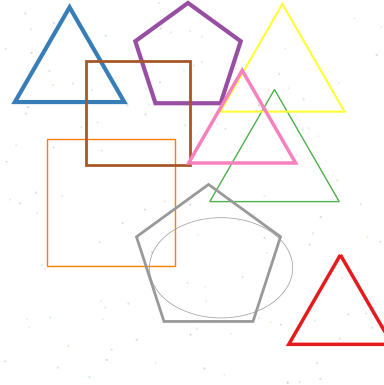[{"shape": "triangle", "thickness": 2.5, "radius": 0.77, "center": [0.884, 0.183]}, {"shape": "triangle", "thickness": 3, "radius": 0.82, "center": [0.181, 0.817]}, {"shape": "triangle", "thickness": 1, "radius": 0.97, "center": [0.713, 0.573]}, {"shape": "pentagon", "thickness": 3, "radius": 0.72, "center": [0.488, 0.848]}, {"shape": "square", "thickness": 1, "radius": 0.83, "center": [0.289, 0.475]}, {"shape": "triangle", "thickness": 1.5, "radius": 0.93, "center": [0.734, 0.803]}, {"shape": "square", "thickness": 2, "radius": 0.68, "center": [0.357, 0.706]}, {"shape": "triangle", "thickness": 2.5, "radius": 0.8, "center": [0.629, 0.657]}, {"shape": "pentagon", "thickness": 2, "radius": 0.98, "center": [0.542, 0.324]}, {"shape": "oval", "thickness": 0.5, "radius": 0.93, "center": [0.574, 0.304]}]